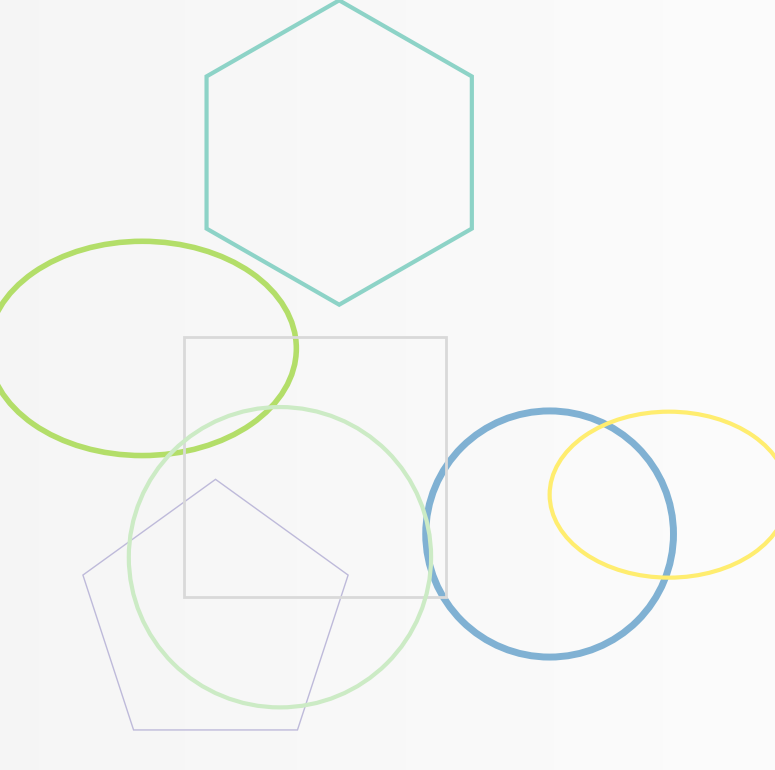[{"shape": "hexagon", "thickness": 1.5, "radius": 0.99, "center": [0.438, 0.802]}, {"shape": "pentagon", "thickness": 0.5, "radius": 0.9, "center": [0.278, 0.198]}, {"shape": "circle", "thickness": 2.5, "radius": 0.8, "center": [0.709, 0.306]}, {"shape": "oval", "thickness": 2, "radius": 0.99, "center": [0.184, 0.547]}, {"shape": "square", "thickness": 1, "radius": 0.85, "center": [0.407, 0.394]}, {"shape": "circle", "thickness": 1.5, "radius": 0.98, "center": [0.361, 0.276]}, {"shape": "oval", "thickness": 1.5, "radius": 0.77, "center": [0.863, 0.358]}]